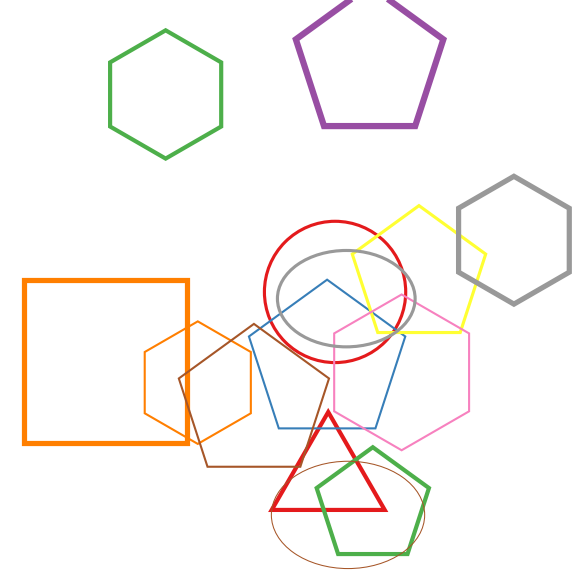[{"shape": "circle", "thickness": 1.5, "radius": 0.61, "center": [0.58, 0.494]}, {"shape": "triangle", "thickness": 2, "radius": 0.56, "center": [0.568, 0.173]}, {"shape": "pentagon", "thickness": 1, "radius": 0.71, "center": [0.566, 0.373]}, {"shape": "hexagon", "thickness": 2, "radius": 0.56, "center": [0.287, 0.836]}, {"shape": "pentagon", "thickness": 2, "radius": 0.51, "center": [0.646, 0.122]}, {"shape": "pentagon", "thickness": 3, "radius": 0.67, "center": [0.64, 0.889]}, {"shape": "square", "thickness": 2.5, "radius": 0.7, "center": [0.183, 0.373]}, {"shape": "hexagon", "thickness": 1, "radius": 0.53, "center": [0.342, 0.337]}, {"shape": "pentagon", "thickness": 1.5, "radius": 0.61, "center": [0.726, 0.522]}, {"shape": "oval", "thickness": 0.5, "radius": 0.66, "center": [0.603, 0.108]}, {"shape": "pentagon", "thickness": 1, "radius": 0.68, "center": [0.44, 0.302]}, {"shape": "hexagon", "thickness": 1, "radius": 0.67, "center": [0.695, 0.354]}, {"shape": "hexagon", "thickness": 2.5, "radius": 0.55, "center": [0.89, 0.583]}, {"shape": "oval", "thickness": 1.5, "radius": 0.6, "center": [0.6, 0.482]}]